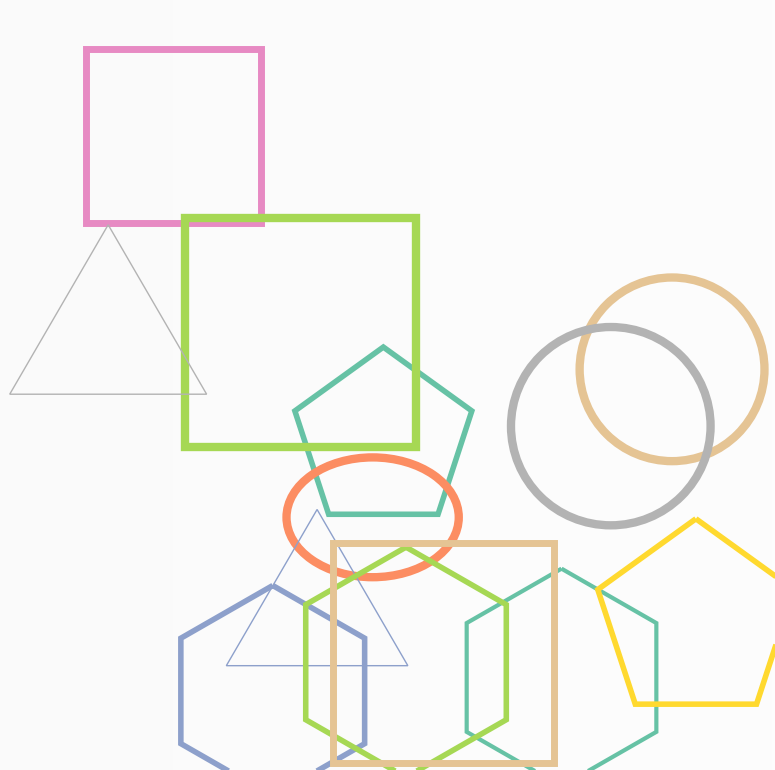[{"shape": "pentagon", "thickness": 2, "radius": 0.6, "center": [0.495, 0.429]}, {"shape": "hexagon", "thickness": 1.5, "radius": 0.71, "center": [0.725, 0.12]}, {"shape": "oval", "thickness": 3, "radius": 0.56, "center": [0.481, 0.328]}, {"shape": "triangle", "thickness": 0.5, "radius": 0.68, "center": [0.409, 0.203]}, {"shape": "hexagon", "thickness": 2, "radius": 0.68, "center": [0.352, 0.103]}, {"shape": "square", "thickness": 2.5, "radius": 0.57, "center": [0.224, 0.823]}, {"shape": "hexagon", "thickness": 2, "radius": 0.75, "center": [0.524, 0.14]}, {"shape": "square", "thickness": 3, "radius": 0.74, "center": [0.388, 0.568]}, {"shape": "pentagon", "thickness": 2, "radius": 0.67, "center": [0.898, 0.193]}, {"shape": "circle", "thickness": 3, "radius": 0.6, "center": [0.867, 0.52]}, {"shape": "square", "thickness": 2.5, "radius": 0.71, "center": [0.573, 0.152]}, {"shape": "triangle", "thickness": 0.5, "radius": 0.73, "center": [0.14, 0.561]}, {"shape": "circle", "thickness": 3, "radius": 0.64, "center": [0.788, 0.447]}]